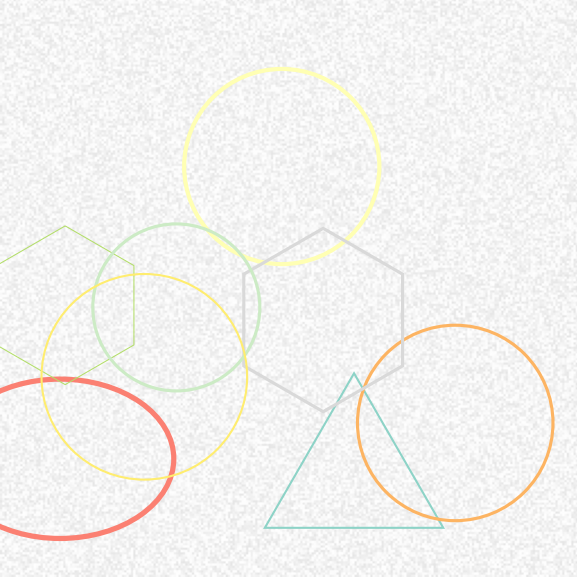[{"shape": "triangle", "thickness": 1, "radius": 0.89, "center": [0.613, 0.174]}, {"shape": "circle", "thickness": 2, "radius": 0.85, "center": [0.488, 0.711]}, {"shape": "oval", "thickness": 2.5, "radius": 0.99, "center": [0.104, 0.205]}, {"shape": "circle", "thickness": 1.5, "radius": 0.85, "center": [0.788, 0.267]}, {"shape": "hexagon", "thickness": 0.5, "radius": 0.69, "center": [0.113, 0.471]}, {"shape": "hexagon", "thickness": 1.5, "radius": 0.79, "center": [0.56, 0.445]}, {"shape": "circle", "thickness": 1.5, "radius": 0.72, "center": [0.305, 0.467]}, {"shape": "circle", "thickness": 1, "radius": 0.89, "center": [0.25, 0.347]}]